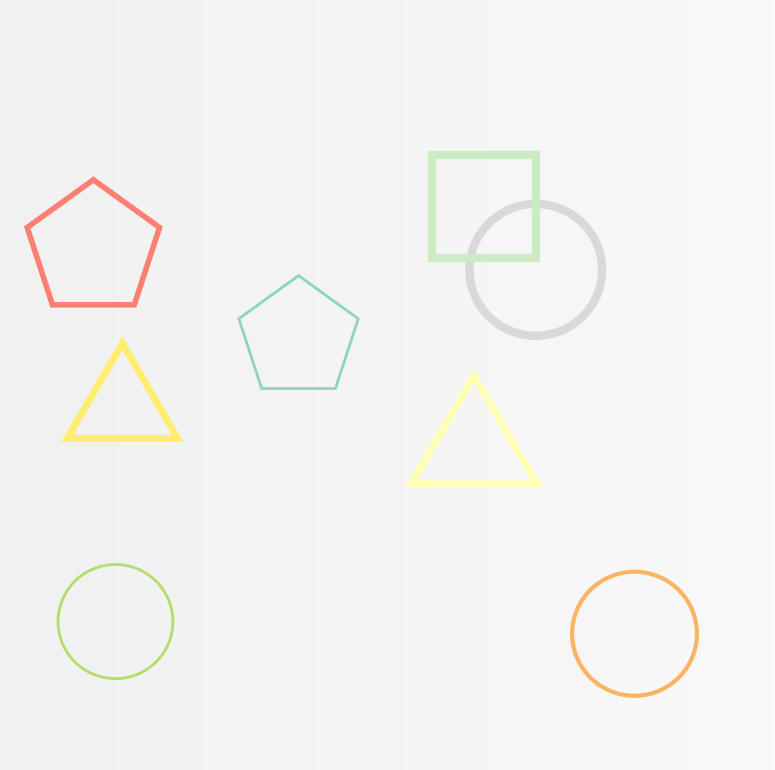[{"shape": "pentagon", "thickness": 1, "radius": 0.41, "center": [0.385, 0.561]}, {"shape": "triangle", "thickness": 2.5, "radius": 0.47, "center": [0.612, 0.418]}, {"shape": "pentagon", "thickness": 2, "radius": 0.45, "center": [0.12, 0.677]}, {"shape": "circle", "thickness": 1.5, "radius": 0.4, "center": [0.819, 0.177]}, {"shape": "circle", "thickness": 1, "radius": 0.37, "center": [0.149, 0.193]}, {"shape": "circle", "thickness": 3, "radius": 0.43, "center": [0.691, 0.65]}, {"shape": "square", "thickness": 3, "radius": 0.33, "center": [0.625, 0.732]}, {"shape": "triangle", "thickness": 2.5, "radius": 0.41, "center": [0.158, 0.472]}]